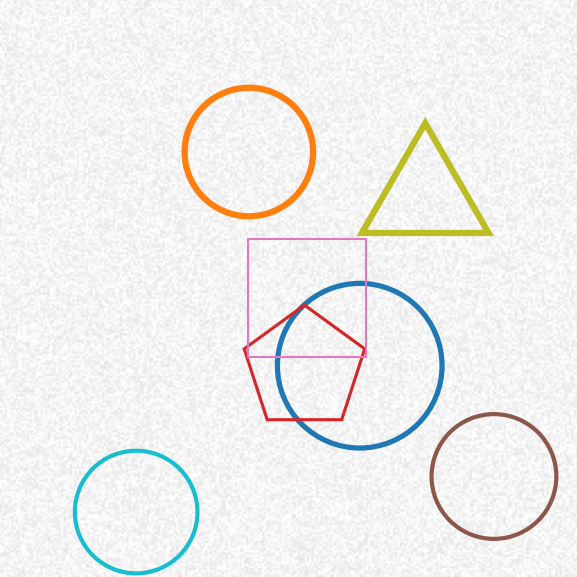[{"shape": "circle", "thickness": 2.5, "radius": 0.71, "center": [0.623, 0.366]}, {"shape": "circle", "thickness": 3, "radius": 0.56, "center": [0.431, 0.736]}, {"shape": "pentagon", "thickness": 1.5, "radius": 0.55, "center": [0.527, 0.361]}, {"shape": "circle", "thickness": 2, "radius": 0.54, "center": [0.855, 0.174]}, {"shape": "square", "thickness": 1, "radius": 0.51, "center": [0.532, 0.483]}, {"shape": "triangle", "thickness": 3, "radius": 0.63, "center": [0.736, 0.659]}, {"shape": "circle", "thickness": 2, "radius": 0.53, "center": [0.236, 0.112]}]